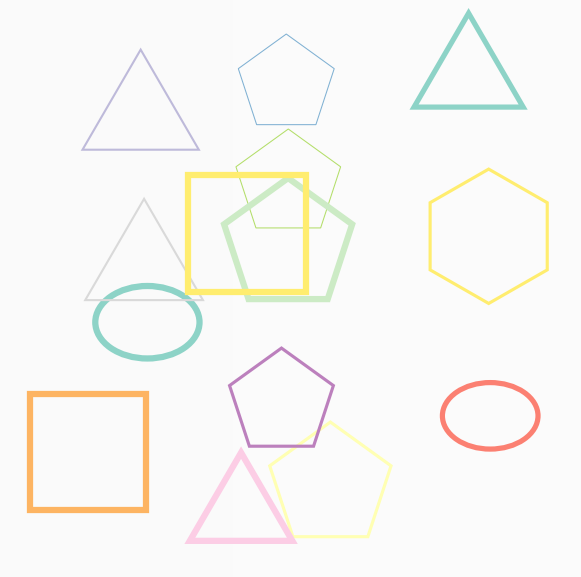[{"shape": "oval", "thickness": 3, "radius": 0.45, "center": [0.254, 0.441]}, {"shape": "triangle", "thickness": 2.5, "radius": 0.54, "center": [0.806, 0.868]}, {"shape": "pentagon", "thickness": 1.5, "radius": 0.55, "center": [0.568, 0.159]}, {"shape": "triangle", "thickness": 1, "radius": 0.58, "center": [0.242, 0.798]}, {"shape": "oval", "thickness": 2.5, "radius": 0.41, "center": [0.843, 0.279]}, {"shape": "pentagon", "thickness": 0.5, "radius": 0.43, "center": [0.493, 0.853]}, {"shape": "square", "thickness": 3, "radius": 0.5, "center": [0.152, 0.216]}, {"shape": "pentagon", "thickness": 0.5, "radius": 0.47, "center": [0.496, 0.681]}, {"shape": "triangle", "thickness": 3, "radius": 0.51, "center": [0.415, 0.114]}, {"shape": "triangle", "thickness": 1, "radius": 0.58, "center": [0.248, 0.538]}, {"shape": "pentagon", "thickness": 1.5, "radius": 0.47, "center": [0.484, 0.302]}, {"shape": "pentagon", "thickness": 3, "radius": 0.58, "center": [0.496, 0.575]}, {"shape": "hexagon", "thickness": 1.5, "radius": 0.58, "center": [0.841, 0.59]}, {"shape": "square", "thickness": 3, "radius": 0.51, "center": [0.425, 0.595]}]